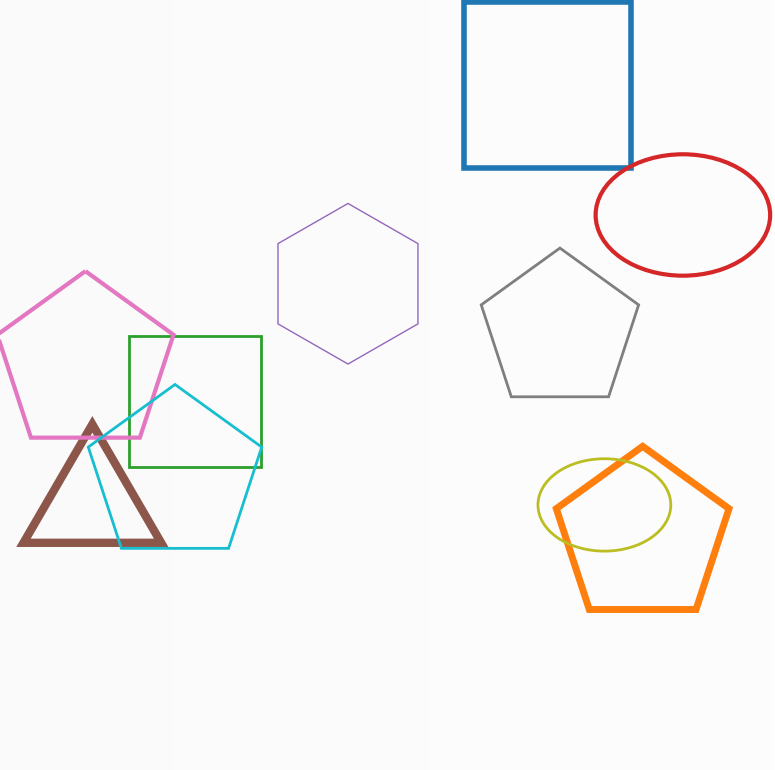[{"shape": "square", "thickness": 2, "radius": 0.54, "center": [0.707, 0.89]}, {"shape": "pentagon", "thickness": 2.5, "radius": 0.59, "center": [0.829, 0.303]}, {"shape": "square", "thickness": 1, "radius": 0.42, "center": [0.252, 0.478]}, {"shape": "oval", "thickness": 1.5, "radius": 0.56, "center": [0.881, 0.721]}, {"shape": "hexagon", "thickness": 0.5, "radius": 0.52, "center": [0.449, 0.632]}, {"shape": "triangle", "thickness": 3, "radius": 0.51, "center": [0.119, 0.346]}, {"shape": "pentagon", "thickness": 1.5, "radius": 0.6, "center": [0.11, 0.528]}, {"shape": "pentagon", "thickness": 1, "radius": 0.53, "center": [0.722, 0.571]}, {"shape": "oval", "thickness": 1, "radius": 0.43, "center": [0.78, 0.344]}, {"shape": "pentagon", "thickness": 1, "radius": 0.59, "center": [0.226, 0.383]}]